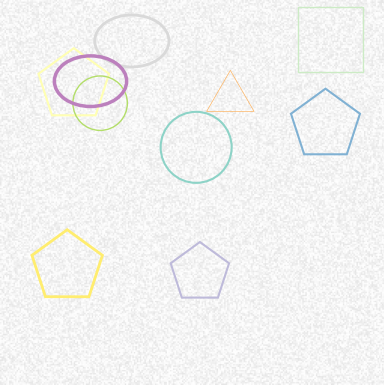[{"shape": "circle", "thickness": 1.5, "radius": 0.46, "center": [0.509, 0.617]}, {"shape": "pentagon", "thickness": 1.5, "radius": 0.48, "center": [0.192, 0.778]}, {"shape": "pentagon", "thickness": 1.5, "radius": 0.4, "center": [0.519, 0.292]}, {"shape": "pentagon", "thickness": 1.5, "radius": 0.47, "center": [0.845, 0.675]}, {"shape": "triangle", "thickness": 0.5, "radius": 0.36, "center": [0.598, 0.746]}, {"shape": "circle", "thickness": 1, "radius": 0.35, "center": [0.26, 0.732]}, {"shape": "oval", "thickness": 2, "radius": 0.48, "center": [0.342, 0.894]}, {"shape": "oval", "thickness": 2.5, "radius": 0.47, "center": [0.235, 0.789]}, {"shape": "square", "thickness": 1, "radius": 0.43, "center": [0.858, 0.898]}, {"shape": "pentagon", "thickness": 2, "radius": 0.48, "center": [0.175, 0.307]}]